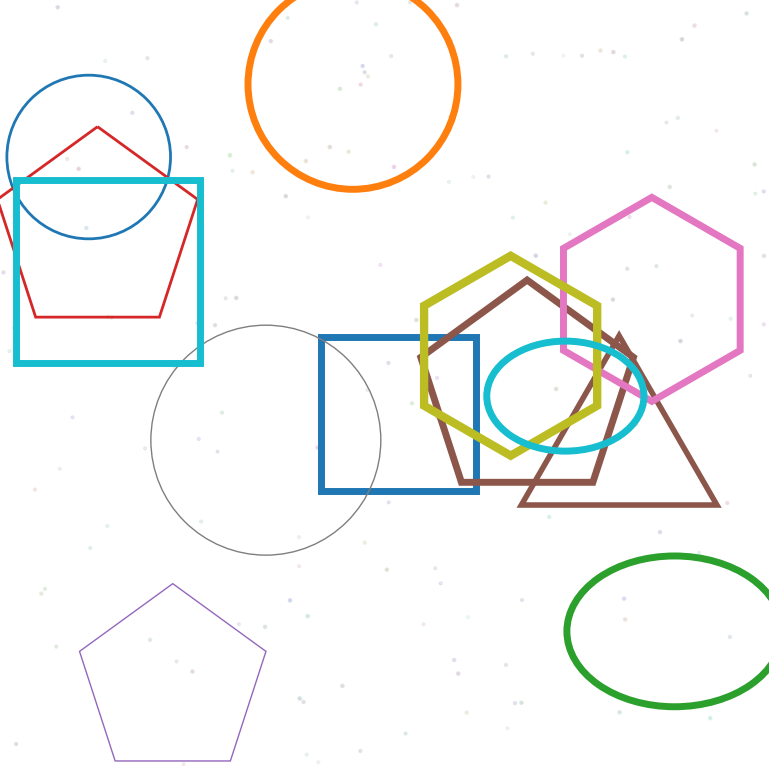[{"shape": "square", "thickness": 2.5, "radius": 0.5, "center": [0.518, 0.462]}, {"shape": "circle", "thickness": 1, "radius": 0.53, "center": [0.115, 0.796]}, {"shape": "circle", "thickness": 2.5, "radius": 0.68, "center": [0.458, 0.89]}, {"shape": "oval", "thickness": 2.5, "radius": 0.7, "center": [0.876, 0.18]}, {"shape": "pentagon", "thickness": 1, "radius": 0.68, "center": [0.127, 0.699]}, {"shape": "pentagon", "thickness": 0.5, "radius": 0.64, "center": [0.224, 0.115]}, {"shape": "triangle", "thickness": 2, "radius": 0.73, "center": [0.804, 0.417]}, {"shape": "pentagon", "thickness": 2.5, "radius": 0.73, "center": [0.685, 0.491]}, {"shape": "hexagon", "thickness": 2.5, "radius": 0.66, "center": [0.847, 0.611]}, {"shape": "circle", "thickness": 0.5, "radius": 0.75, "center": [0.345, 0.428]}, {"shape": "hexagon", "thickness": 3, "radius": 0.65, "center": [0.663, 0.538]}, {"shape": "oval", "thickness": 2.5, "radius": 0.51, "center": [0.734, 0.486]}, {"shape": "square", "thickness": 2.5, "radius": 0.6, "center": [0.14, 0.648]}]